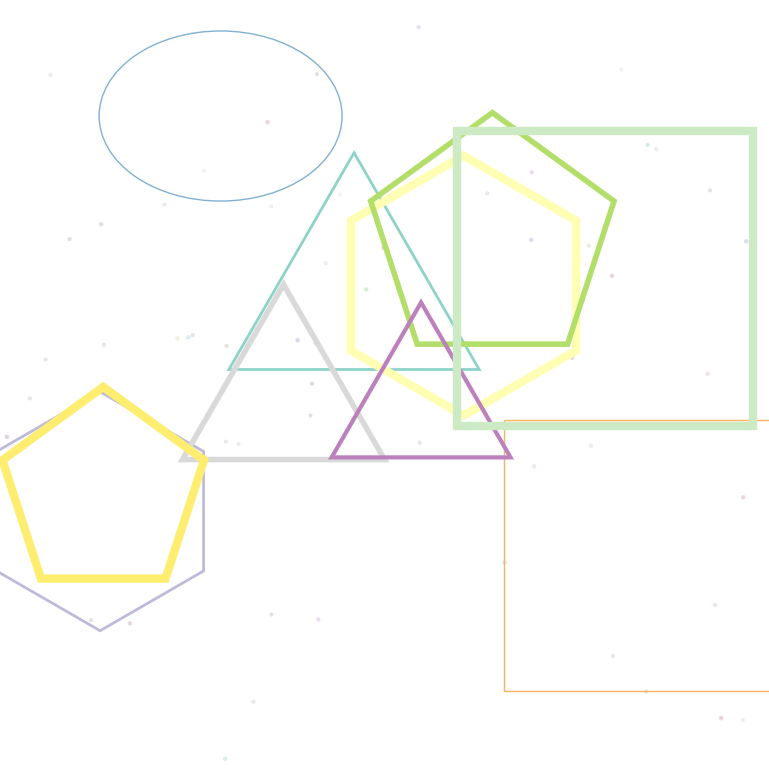[{"shape": "triangle", "thickness": 1, "radius": 0.94, "center": [0.46, 0.614]}, {"shape": "hexagon", "thickness": 3, "radius": 0.84, "center": [0.602, 0.629]}, {"shape": "hexagon", "thickness": 1, "radius": 0.78, "center": [0.13, 0.336]}, {"shape": "oval", "thickness": 0.5, "radius": 0.79, "center": [0.287, 0.849]}, {"shape": "square", "thickness": 0.5, "radius": 0.88, "center": [0.831, 0.279]}, {"shape": "pentagon", "thickness": 2, "radius": 0.83, "center": [0.639, 0.687]}, {"shape": "triangle", "thickness": 2, "radius": 0.76, "center": [0.368, 0.479]}, {"shape": "triangle", "thickness": 1.5, "radius": 0.67, "center": [0.547, 0.473]}, {"shape": "square", "thickness": 3, "radius": 0.96, "center": [0.786, 0.638]}, {"shape": "pentagon", "thickness": 3, "radius": 0.69, "center": [0.134, 0.36]}]